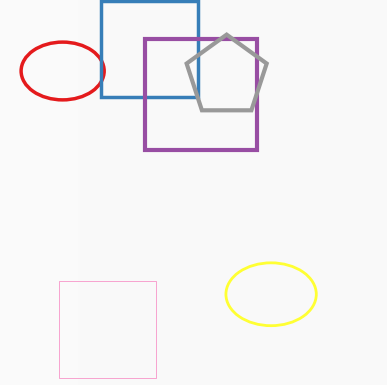[{"shape": "oval", "thickness": 2.5, "radius": 0.54, "center": [0.162, 0.816]}, {"shape": "square", "thickness": 2.5, "radius": 0.62, "center": [0.385, 0.873]}, {"shape": "square", "thickness": 3, "radius": 0.72, "center": [0.519, 0.755]}, {"shape": "oval", "thickness": 2, "radius": 0.58, "center": [0.7, 0.236]}, {"shape": "square", "thickness": 0.5, "radius": 0.63, "center": [0.278, 0.144]}, {"shape": "pentagon", "thickness": 3, "radius": 0.54, "center": [0.585, 0.801]}]